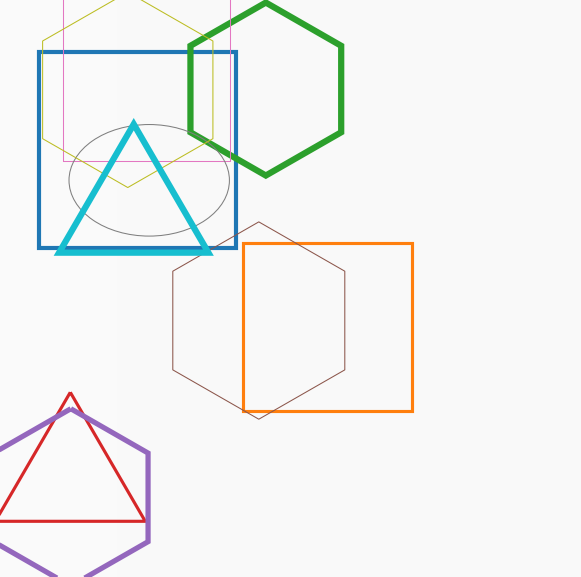[{"shape": "square", "thickness": 2, "radius": 0.85, "center": [0.237, 0.739]}, {"shape": "square", "thickness": 1.5, "radius": 0.73, "center": [0.564, 0.433]}, {"shape": "hexagon", "thickness": 3, "radius": 0.75, "center": [0.457, 0.845]}, {"shape": "triangle", "thickness": 1.5, "radius": 0.74, "center": [0.121, 0.171]}, {"shape": "hexagon", "thickness": 2.5, "radius": 0.77, "center": [0.122, 0.138]}, {"shape": "hexagon", "thickness": 0.5, "radius": 0.85, "center": [0.445, 0.444]}, {"shape": "square", "thickness": 0.5, "radius": 0.72, "center": [0.252, 0.864]}, {"shape": "oval", "thickness": 0.5, "radius": 0.69, "center": [0.257, 0.687]}, {"shape": "hexagon", "thickness": 0.5, "radius": 0.85, "center": [0.22, 0.844]}, {"shape": "triangle", "thickness": 3, "radius": 0.74, "center": [0.23, 0.636]}]